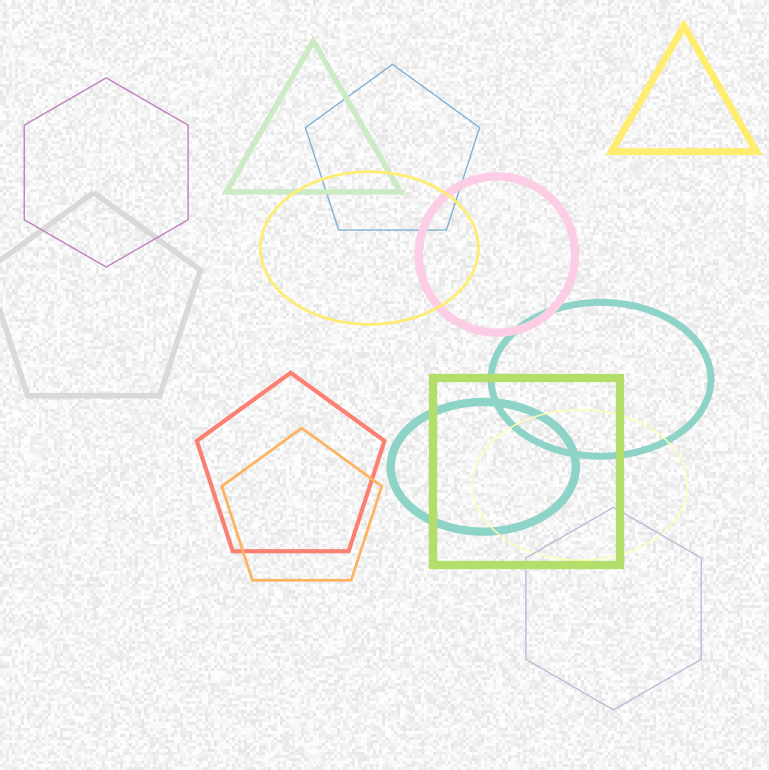[{"shape": "oval", "thickness": 3, "radius": 0.6, "center": [0.628, 0.394]}, {"shape": "oval", "thickness": 2.5, "radius": 0.71, "center": [0.781, 0.507]}, {"shape": "oval", "thickness": 0.5, "radius": 0.7, "center": [0.753, 0.37]}, {"shape": "hexagon", "thickness": 0.5, "radius": 0.66, "center": [0.797, 0.21]}, {"shape": "pentagon", "thickness": 1.5, "radius": 0.64, "center": [0.377, 0.388]}, {"shape": "pentagon", "thickness": 0.5, "radius": 0.59, "center": [0.51, 0.797]}, {"shape": "pentagon", "thickness": 1, "radius": 0.55, "center": [0.392, 0.335]}, {"shape": "square", "thickness": 3, "radius": 0.61, "center": [0.684, 0.387]}, {"shape": "circle", "thickness": 3, "radius": 0.51, "center": [0.645, 0.669]}, {"shape": "pentagon", "thickness": 2, "radius": 0.73, "center": [0.122, 0.604]}, {"shape": "hexagon", "thickness": 0.5, "radius": 0.61, "center": [0.138, 0.776]}, {"shape": "triangle", "thickness": 2, "radius": 0.65, "center": [0.407, 0.816]}, {"shape": "triangle", "thickness": 2.5, "radius": 0.54, "center": [0.888, 0.858]}, {"shape": "oval", "thickness": 1, "radius": 0.71, "center": [0.48, 0.678]}]